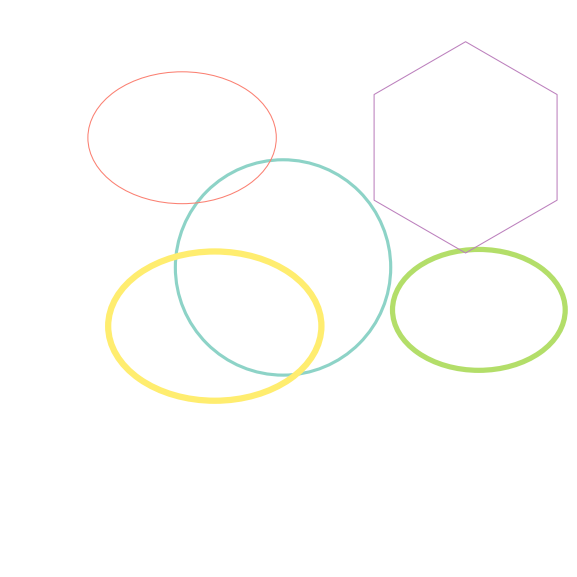[{"shape": "circle", "thickness": 1.5, "radius": 0.93, "center": [0.49, 0.536]}, {"shape": "oval", "thickness": 0.5, "radius": 0.82, "center": [0.315, 0.761]}, {"shape": "oval", "thickness": 2.5, "radius": 0.75, "center": [0.829, 0.463]}, {"shape": "hexagon", "thickness": 0.5, "radius": 0.91, "center": [0.806, 0.744]}, {"shape": "oval", "thickness": 3, "radius": 0.92, "center": [0.372, 0.434]}]